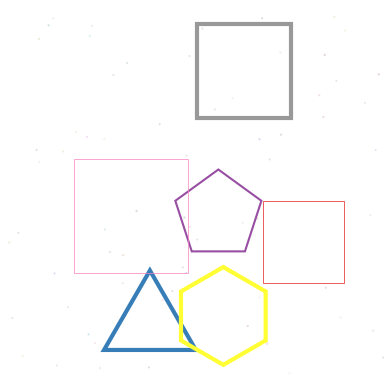[{"shape": "square", "thickness": 0.5, "radius": 0.53, "center": [0.788, 0.371]}, {"shape": "triangle", "thickness": 3, "radius": 0.69, "center": [0.389, 0.16]}, {"shape": "pentagon", "thickness": 1.5, "radius": 0.59, "center": [0.567, 0.442]}, {"shape": "hexagon", "thickness": 3, "radius": 0.64, "center": [0.58, 0.179]}, {"shape": "square", "thickness": 0.5, "radius": 0.74, "center": [0.34, 0.438]}, {"shape": "square", "thickness": 3, "radius": 0.61, "center": [0.634, 0.816]}]